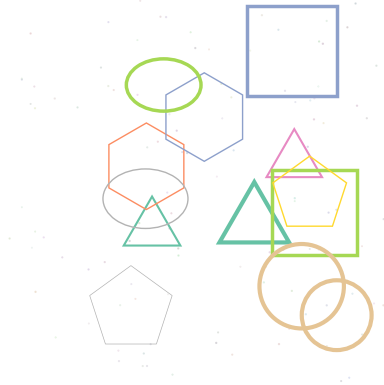[{"shape": "triangle", "thickness": 3, "radius": 0.52, "center": [0.661, 0.423]}, {"shape": "triangle", "thickness": 1.5, "radius": 0.42, "center": [0.395, 0.405]}, {"shape": "hexagon", "thickness": 1, "radius": 0.56, "center": [0.38, 0.568]}, {"shape": "hexagon", "thickness": 1, "radius": 0.57, "center": [0.531, 0.696]}, {"shape": "square", "thickness": 2.5, "radius": 0.59, "center": [0.758, 0.868]}, {"shape": "triangle", "thickness": 1.5, "radius": 0.42, "center": [0.764, 0.582]}, {"shape": "square", "thickness": 2.5, "radius": 0.55, "center": [0.817, 0.448]}, {"shape": "oval", "thickness": 2.5, "radius": 0.48, "center": [0.425, 0.779]}, {"shape": "pentagon", "thickness": 1, "radius": 0.5, "center": [0.804, 0.494]}, {"shape": "circle", "thickness": 3, "radius": 0.55, "center": [0.784, 0.257]}, {"shape": "circle", "thickness": 3, "radius": 0.45, "center": [0.875, 0.181]}, {"shape": "oval", "thickness": 1, "radius": 0.55, "center": [0.378, 0.484]}, {"shape": "pentagon", "thickness": 0.5, "radius": 0.56, "center": [0.34, 0.198]}]